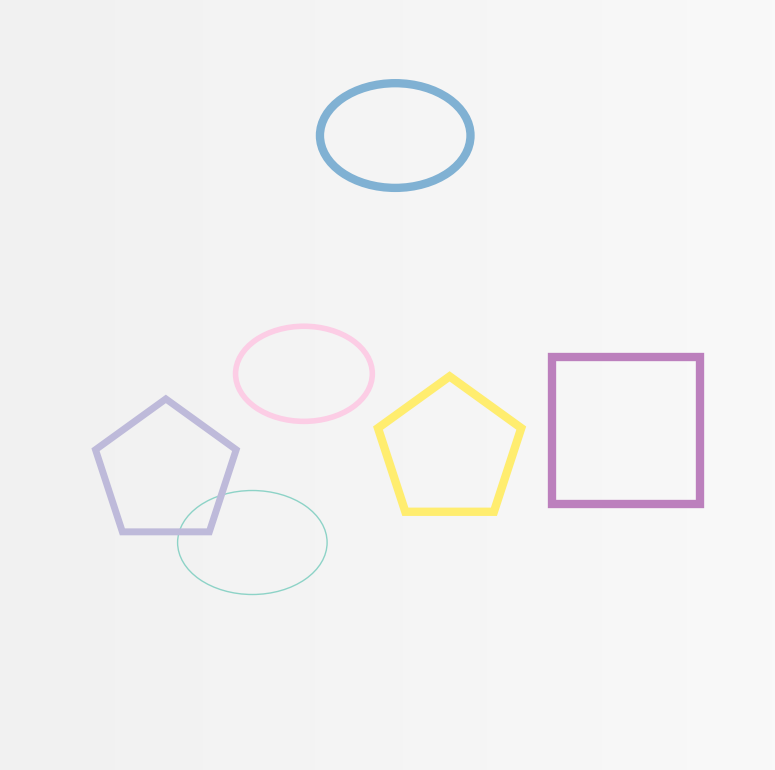[{"shape": "oval", "thickness": 0.5, "radius": 0.48, "center": [0.326, 0.295]}, {"shape": "pentagon", "thickness": 2.5, "radius": 0.48, "center": [0.214, 0.386]}, {"shape": "oval", "thickness": 3, "radius": 0.49, "center": [0.51, 0.824]}, {"shape": "oval", "thickness": 2, "radius": 0.44, "center": [0.392, 0.515]}, {"shape": "square", "thickness": 3, "radius": 0.48, "center": [0.808, 0.441]}, {"shape": "pentagon", "thickness": 3, "radius": 0.49, "center": [0.58, 0.414]}]